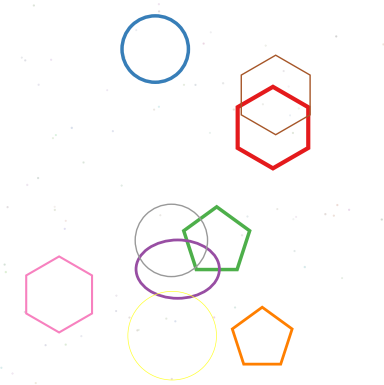[{"shape": "hexagon", "thickness": 3, "radius": 0.53, "center": [0.709, 0.669]}, {"shape": "circle", "thickness": 2.5, "radius": 0.43, "center": [0.403, 0.873]}, {"shape": "pentagon", "thickness": 2.5, "radius": 0.45, "center": [0.563, 0.373]}, {"shape": "oval", "thickness": 2, "radius": 0.54, "center": [0.462, 0.301]}, {"shape": "pentagon", "thickness": 2, "radius": 0.41, "center": [0.681, 0.12]}, {"shape": "circle", "thickness": 0.5, "radius": 0.58, "center": [0.447, 0.128]}, {"shape": "hexagon", "thickness": 1, "radius": 0.52, "center": [0.716, 0.753]}, {"shape": "hexagon", "thickness": 1.5, "radius": 0.49, "center": [0.154, 0.235]}, {"shape": "circle", "thickness": 1, "radius": 0.47, "center": [0.445, 0.376]}]